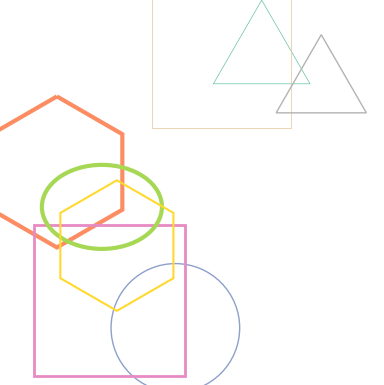[{"shape": "triangle", "thickness": 0.5, "radius": 0.72, "center": [0.68, 0.855]}, {"shape": "hexagon", "thickness": 3, "radius": 0.98, "center": [0.148, 0.553]}, {"shape": "circle", "thickness": 1, "radius": 0.84, "center": [0.456, 0.148]}, {"shape": "square", "thickness": 2, "radius": 0.98, "center": [0.286, 0.219]}, {"shape": "oval", "thickness": 3, "radius": 0.78, "center": [0.265, 0.463]}, {"shape": "hexagon", "thickness": 1.5, "radius": 0.85, "center": [0.304, 0.362]}, {"shape": "square", "thickness": 0.5, "radius": 0.9, "center": [0.575, 0.846]}, {"shape": "triangle", "thickness": 1, "radius": 0.68, "center": [0.834, 0.775]}]